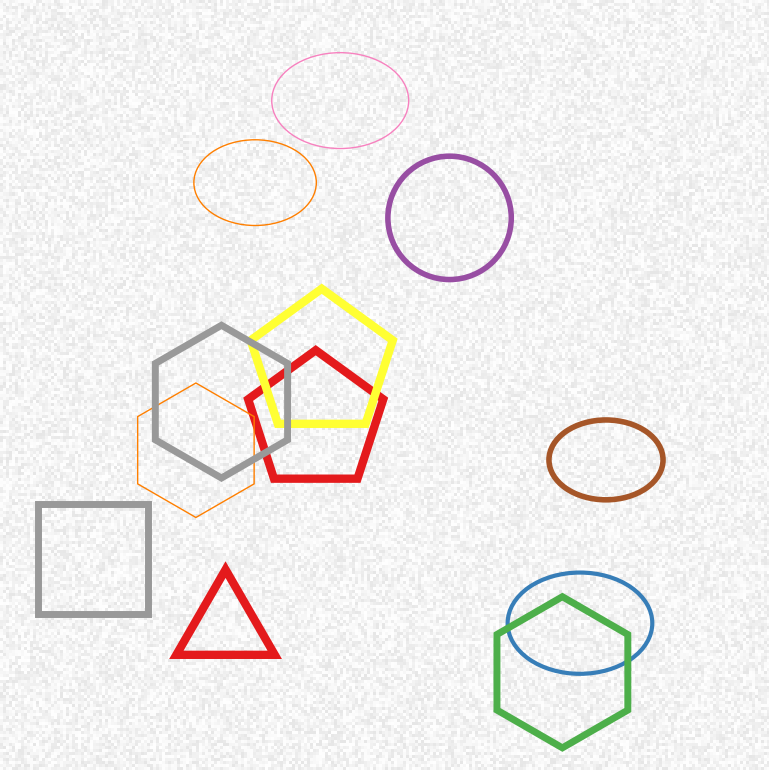[{"shape": "pentagon", "thickness": 3, "radius": 0.46, "center": [0.41, 0.453]}, {"shape": "triangle", "thickness": 3, "radius": 0.37, "center": [0.293, 0.186]}, {"shape": "oval", "thickness": 1.5, "radius": 0.47, "center": [0.753, 0.191]}, {"shape": "hexagon", "thickness": 2.5, "radius": 0.49, "center": [0.73, 0.127]}, {"shape": "circle", "thickness": 2, "radius": 0.4, "center": [0.584, 0.717]}, {"shape": "oval", "thickness": 0.5, "radius": 0.4, "center": [0.331, 0.763]}, {"shape": "hexagon", "thickness": 0.5, "radius": 0.44, "center": [0.254, 0.415]}, {"shape": "pentagon", "thickness": 3, "radius": 0.48, "center": [0.418, 0.528]}, {"shape": "oval", "thickness": 2, "radius": 0.37, "center": [0.787, 0.403]}, {"shape": "oval", "thickness": 0.5, "radius": 0.44, "center": [0.442, 0.869]}, {"shape": "hexagon", "thickness": 2.5, "radius": 0.5, "center": [0.288, 0.478]}, {"shape": "square", "thickness": 2.5, "radius": 0.36, "center": [0.121, 0.274]}]